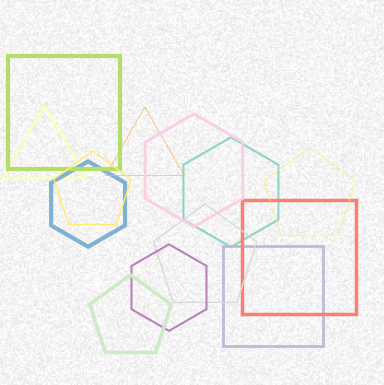[{"shape": "hexagon", "thickness": 1.5, "radius": 0.71, "center": [0.6, 0.501]}, {"shape": "triangle", "thickness": 1.5, "radius": 0.63, "center": [0.116, 0.601]}, {"shape": "square", "thickness": 2, "radius": 0.65, "center": [0.71, 0.231]}, {"shape": "square", "thickness": 2.5, "radius": 0.74, "center": [0.776, 0.332]}, {"shape": "hexagon", "thickness": 3, "radius": 0.55, "center": [0.229, 0.47]}, {"shape": "triangle", "thickness": 0.5, "radius": 0.59, "center": [0.376, 0.603]}, {"shape": "square", "thickness": 3, "radius": 0.73, "center": [0.167, 0.708]}, {"shape": "hexagon", "thickness": 2, "radius": 0.73, "center": [0.504, 0.558]}, {"shape": "pentagon", "thickness": 1, "radius": 0.71, "center": [0.533, 0.329]}, {"shape": "hexagon", "thickness": 1.5, "radius": 0.56, "center": [0.439, 0.253]}, {"shape": "pentagon", "thickness": 2.5, "radius": 0.56, "center": [0.339, 0.175]}, {"shape": "pentagon", "thickness": 0.5, "radius": 0.63, "center": [0.805, 0.491]}, {"shape": "pentagon", "thickness": 1, "radius": 0.53, "center": [0.24, 0.502]}]